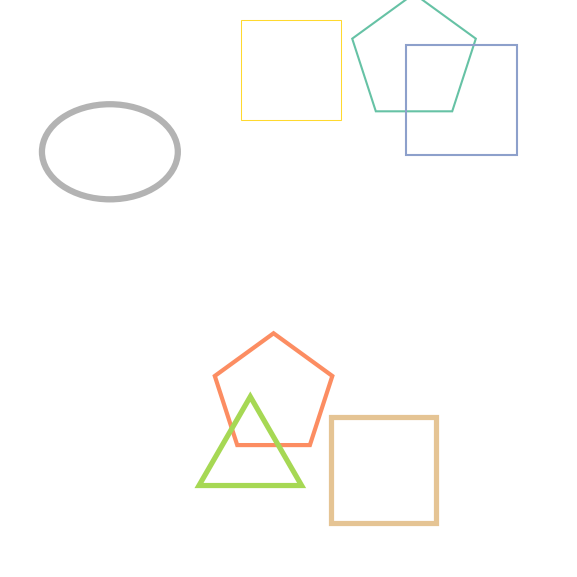[{"shape": "pentagon", "thickness": 1, "radius": 0.56, "center": [0.717, 0.897]}, {"shape": "pentagon", "thickness": 2, "radius": 0.54, "center": [0.474, 0.315]}, {"shape": "square", "thickness": 1, "radius": 0.48, "center": [0.799, 0.826]}, {"shape": "triangle", "thickness": 2.5, "radius": 0.51, "center": [0.433, 0.21]}, {"shape": "square", "thickness": 0.5, "radius": 0.43, "center": [0.503, 0.878]}, {"shape": "square", "thickness": 2.5, "radius": 0.46, "center": [0.664, 0.185]}, {"shape": "oval", "thickness": 3, "radius": 0.59, "center": [0.19, 0.736]}]